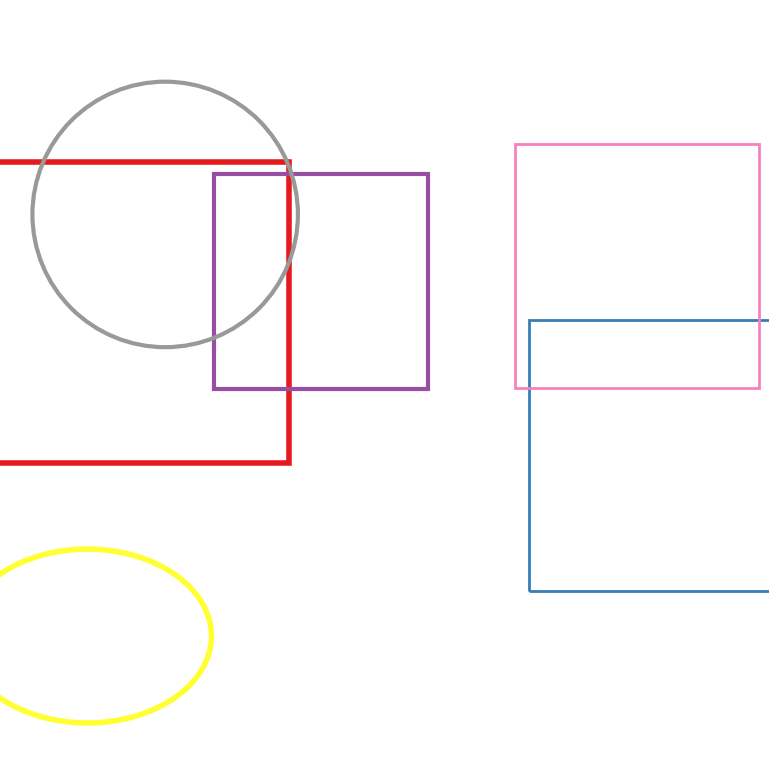[{"shape": "square", "thickness": 2, "radius": 0.98, "center": [0.18, 0.594]}, {"shape": "square", "thickness": 1, "radius": 0.88, "center": [0.863, 0.409]}, {"shape": "square", "thickness": 1.5, "radius": 0.7, "center": [0.417, 0.634]}, {"shape": "oval", "thickness": 2, "radius": 0.81, "center": [0.113, 0.174]}, {"shape": "square", "thickness": 1, "radius": 0.79, "center": [0.828, 0.655]}, {"shape": "circle", "thickness": 1.5, "radius": 0.86, "center": [0.215, 0.722]}]